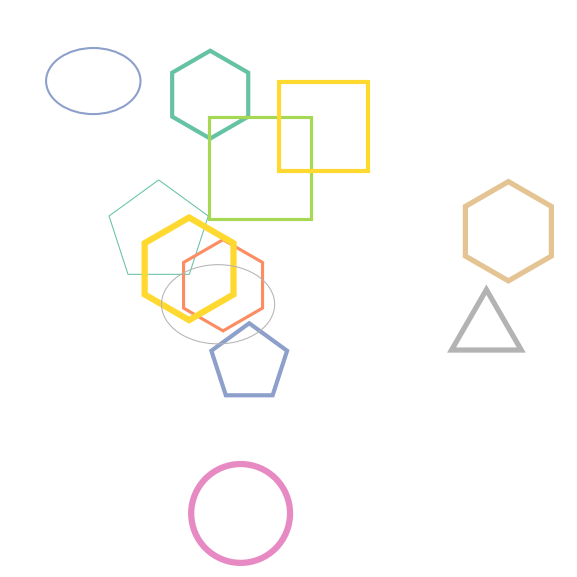[{"shape": "hexagon", "thickness": 2, "radius": 0.38, "center": [0.364, 0.835]}, {"shape": "pentagon", "thickness": 0.5, "radius": 0.45, "center": [0.275, 0.597]}, {"shape": "hexagon", "thickness": 1.5, "radius": 0.39, "center": [0.386, 0.505]}, {"shape": "pentagon", "thickness": 2, "radius": 0.34, "center": [0.432, 0.37]}, {"shape": "oval", "thickness": 1, "radius": 0.41, "center": [0.162, 0.859]}, {"shape": "circle", "thickness": 3, "radius": 0.43, "center": [0.417, 0.11]}, {"shape": "square", "thickness": 1.5, "radius": 0.44, "center": [0.45, 0.708]}, {"shape": "hexagon", "thickness": 3, "radius": 0.44, "center": [0.327, 0.534]}, {"shape": "square", "thickness": 2, "radius": 0.39, "center": [0.56, 0.78]}, {"shape": "hexagon", "thickness": 2.5, "radius": 0.43, "center": [0.88, 0.599]}, {"shape": "oval", "thickness": 0.5, "radius": 0.49, "center": [0.378, 0.472]}, {"shape": "triangle", "thickness": 2.5, "radius": 0.35, "center": [0.842, 0.428]}]